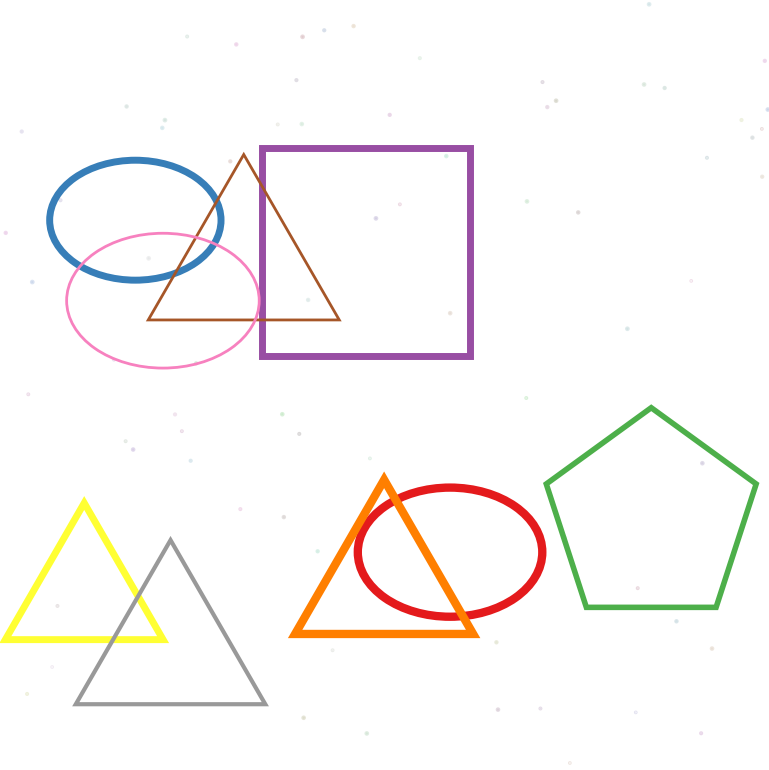[{"shape": "oval", "thickness": 3, "radius": 0.6, "center": [0.584, 0.283]}, {"shape": "oval", "thickness": 2.5, "radius": 0.56, "center": [0.176, 0.714]}, {"shape": "pentagon", "thickness": 2, "radius": 0.72, "center": [0.846, 0.327]}, {"shape": "square", "thickness": 2.5, "radius": 0.68, "center": [0.475, 0.672]}, {"shape": "triangle", "thickness": 3, "radius": 0.67, "center": [0.499, 0.243]}, {"shape": "triangle", "thickness": 2.5, "radius": 0.59, "center": [0.109, 0.228]}, {"shape": "triangle", "thickness": 1, "radius": 0.72, "center": [0.317, 0.656]}, {"shape": "oval", "thickness": 1, "radius": 0.63, "center": [0.212, 0.61]}, {"shape": "triangle", "thickness": 1.5, "radius": 0.71, "center": [0.221, 0.156]}]